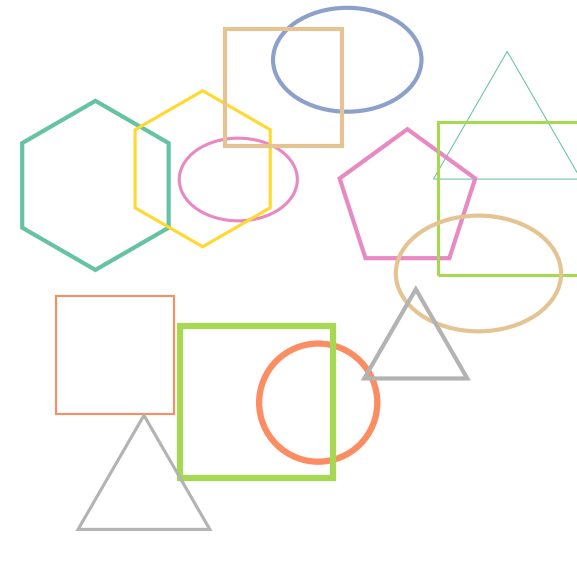[{"shape": "hexagon", "thickness": 2, "radius": 0.73, "center": [0.165, 0.678]}, {"shape": "triangle", "thickness": 0.5, "radius": 0.74, "center": [0.878, 0.763]}, {"shape": "square", "thickness": 1, "radius": 0.51, "center": [0.2, 0.384]}, {"shape": "circle", "thickness": 3, "radius": 0.51, "center": [0.551, 0.302]}, {"shape": "oval", "thickness": 2, "radius": 0.64, "center": [0.601, 0.896]}, {"shape": "oval", "thickness": 1.5, "radius": 0.51, "center": [0.413, 0.688]}, {"shape": "pentagon", "thickness": 2, "radius": 0.62, "center": [0.705, 0.652]}, {"shape": "square", "thickness": 3, "radius": 0.66, "center": [0.444, 0.303]}, {"shape": "square", "thickness": 1.5, "radius": 0.66, "center": [0.89, 0.655]}, {"shape": "hexagon", "thickness": 1.5, "radius": 0.68, "center": [0.351, 0.707]}, {"shape": "square", "thickness": 2, "radius": 0.5, "center": [0.491, 0.847]}, {"shape": "oval", "thickness": 2, "radius": 0.72, "center": [0.828, 0.526]}, {"shape": "triangle", "thickness": 1.5, "radius": 0.66, "center": [0.249, 0.148]}, {"shape": "triangle", "thickness": 2, "radius": 0.52, "center": [0.72, 0.395]}]